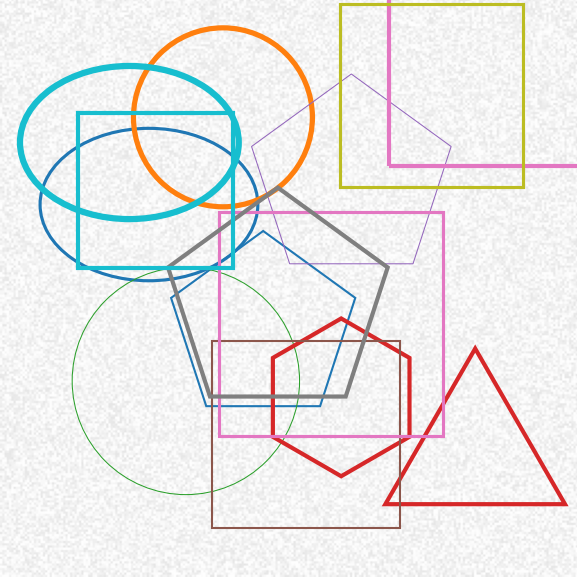[{"shape": "pentagon", "thickness": 1, "radius": 0.84, "center": [0.456, 0.431]}, {"shape": "oval", "thickness": 1.5, "radius": 0.94, "center": [0.258, 0.645]}, {"shape": "circle", "thickness": 2.5, "radius": 0.77, "center": [0.386, 0.796]}, {"shape": "circle", "thickness": 0.5, "radius": 0.98, "center": [0.322, 0.34]}, {"shape": "triangle", "thickness": 2, "radius": 0.9, "center": [0.823, 0.216]}, {"shape": "hexagon", "thickness": 2, "radius": 0.68, "center": [0.591, 0.311]}, {"shape": "pentagon", "thickness": 0.5, "radius": 0.91, "center": [0.608, 0.689]}, {"shape": "square", "thickness": 1, "radius": 0.81, "center": [0.53, 0.247]}, {"shape": "square", "thickness": 1.5, "radius": 0.97, "center": [0.573, 0.439]}, {"shape": "square", "thickness": 2, "radius": 0.83, "center": [0.841, 0.879]}, {"shape": "pentagon", "thickness": 2, "radius": 1.0, "center": [0.481, 0.474]}, {"shape": "square", "thickness": 1.5, "radius": 0.79, "center": [0.747, 0.833]}, {"shape": "square", "thickness": 2, "radius": 0.67, "center": [0.269, 0.669]}, {"shape": "oval", "thickness": 3, "radius": 0.95, "center": [0.224, 0.752]}]